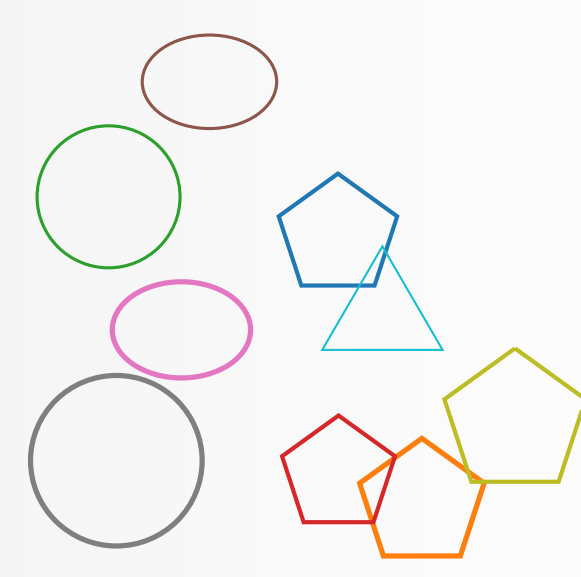[{"shape": "pentagon", "thickness": 2, "radius": 0.54, "center": [0.581, 0.591]}, {"shape": "pentagon", "thickness": 2.5, "radius": 0.56, "center": [0.726, 0.128]}, {"shape": "circle", "thickness": 1.5, "radius": 0.61, "center": [0.187, 0.658]}, {"shape": "pentagon", "thickness": 2, "radius": 0.51, "center": [0.582, 0.178]}, {"shape": "oval", "thickness": 1.5, "radius": 0.58, "center": [0.36, 0.858]}, {"shape": "oval", "thickness": 2.5, "radius": 0.59, "center": [0.312, 0.428]}, {"shape": "circle", "thickness": 2.5, "radius": 0.74, "center": [0.2, 0.201]}, {"shape": "pentagon", "thickness": 2, "radius": 0.64, "center": [0.886, 0.268]}, {"shape": "triangle", "thickness": 1, "radius": 0.6, "center": [0.658, 0.453]}]